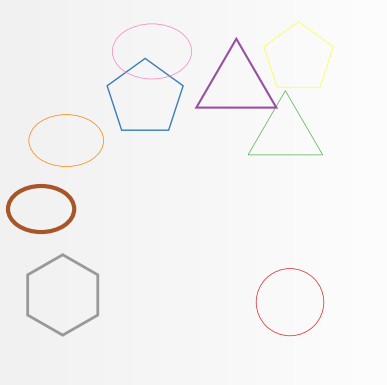[{"shape": "circle", "thickness": 0.5, "radius": 0.44, "center": [0.748, 0.215]}, {"shape": "pentagon", "thickness": 1, "radius": 0.52, "center": [0.375, 0.745]}, {"shape": "triangle", "thickness": 0.5, "radius": 0.56, "center": [0.736, 0.653]}, {"shape": "triangle", "thickness": 1.5, "radius": 0.6, "center": [0.61, 0.78]}, {"shape": "oval", "thickness": 0.5, "radius": 0.48, "center": [0.171, 0.635]}, {"shape": "pentagon", "thickness": 0.5, "radius": 0.47, "center": [0.771, 0.85]}, {"shape": "oval", "thickness": 3, "radius": 0.43, "center": [0.106, 0.457]}, {"shape": "oval", "thickness": 0.5, "radius": 0.51, "center": [0.392, 0.866]}, {"shape": "hexagon", "thickness": 2, "radius": 0.52, "center": [0.162, 0.234]}]